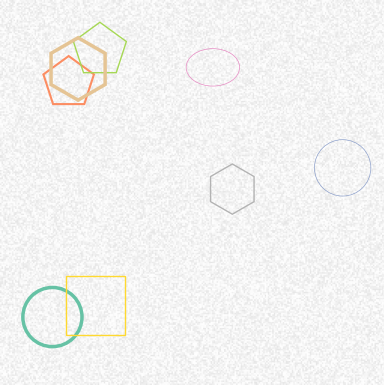[{"shape": "circle", "thickness": 2.5, "radius": 0.38, "center": [0.136, 0.177]}, {"shape": "pentagon", "thickness": 1.5, "radius": 0.34, "center": [0.178, 0.785]}, {"shape": "circle", "thickness": 0.5, "radius": 0.37, "center": [0.89, 0.564]}, {"shape": "oval", "thickness": 0.5, "radius": 0.35, "center": [0.553, 0.825]}, {"shape": "pentagon", "thickness": 1, "radius": 0.36, "center": [0.259, 0.87]}, {"shape": "square", "thickness": 1, "radius": 0.38, "center": [0.248, 0.206]}, {"shape": "hexagon", "thickness": 2.5, "radius": 0.41, "center": [0.203, 0.821]}, {"shape": "hexagon", "thickness": 1, "radius": 0.33, "center": [0.603, 0.509]}]